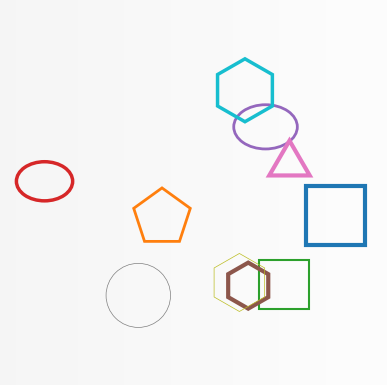[{"shape": "square", "thickness": 3, "radius": 0.38, "center": [0.865, 0.44]}, {"shape": "pentagon", "thickness": 2, "radius": 0.38, "center": [0.418, 0.435]}, {"shape": "square", "thickness": 1.5, "radius": 0.32, "center": [0.732, 0.261]}, {"shape": "oval", "thickness": 2.5, "radius": 0.36, "center": [0.115, 0.529]}, {"shape": "oval", "thickness": 2, "radius": 0.41, "center": [0.685, 0.671]}, {"shape": "hexagon", "thickness": 3, "radius": 0.3, "center": [0.641, 0.258]}, {"shape": "triangle", "thickness": 3, "radius": 0.3, "center": [0.747, 0.574]}, {"shape": "circle", "thickness": 0.5, "radius": 0.42, "center": [0.357, 0.233]}, {"shape": "hexagon", "thickness": 0.5, "radius": 0.38, "center": [0.618, 0.266]}, {"shape": "hexagon", "thickness": 2.5, "radius": 0.41, "center": [0.632, 0.766]}]